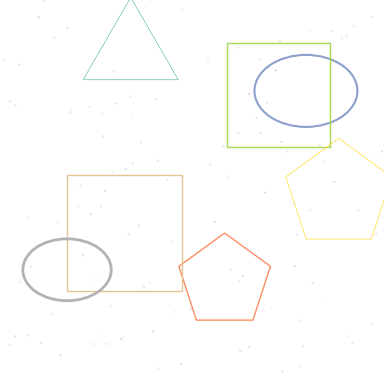[{"shape": "triangle", "thickness": 0.5, "radius": 0.71, "center": [0.34, 0.864]}, {"shape": "pentagon", "thickness": 1, "radius": 0.62, "center": [0.584, 0.27]}, {"shape": "oval", "thickness": 1.5, "radius": 0.67, "center": [0.795, 0.764]}, {"shape": "square", "thickness": 1, "radius": 0.67, "center": [0.723, 0.753]}, {"shape": "pentagon", "thickness": 0.5, "radius": 0.72, "center": [0.88, 0.496]}, {"shape": "square", "thickness": 1, "radius": 0.75, "center": [0.324, 0.394]}, {"shape": "oval", "thickness": 2, "radius": 0.57, "center": [0.174, 0.299]}]